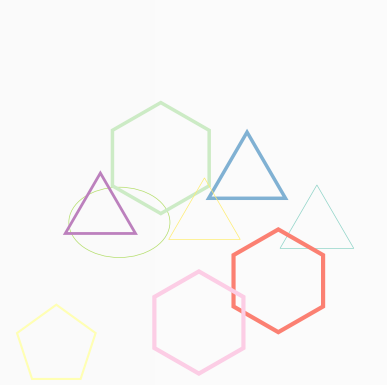[{"shape": "triangle", "thickness": 0.5, "radius": 0.55, "center": [0.818, 0.41]}, {"shape": "pentagon", "thickness": 1.5, "radius": 0.53, "center": [0.145, 0.102]}, {"shape": "hexagon", "thickness": 3, "radius": 0.67, "center": [0.718, 0.271]}, {"shape": "triangle", "thickness": 2.5, "radius": 0.57, "center": [0.638, 0.542]}, {"shape": "oval", "thickness": 0.5, "radius": 0.65, "center": [0.308, 0.422]}, {"shape": "hexagon", "thickness": 3, "radius": 0.66, "center": [0.513, 0.162]}, {"shape": "triangle", "thickness": 2, "radius": 0.52, "center": [0.259, 0.446]}, {"shape": "hexagon", "thickness": 2.5, "radius": 0.72, "center": [0.415, 0.589]}, {"shape": "triangle", "thickness": 0.5, "radius": 0.53, "center": [0.528, 0.431]}]